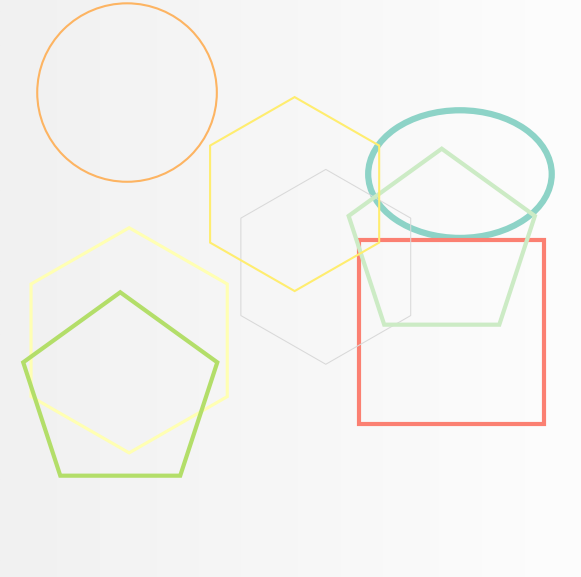[{"shape": "oval", "thickness": 3, "radius": 0.79, "center": [0.791, 0.698]}, {"shape": "hexagon", "thickness": 1.5, "radius": 0.97, "center": [0.222, 0.41]}, {"shape": "square", "thickness": 2, "radius": 0.8, "center": [0.777, 0.424]}, {"shape": "circle", "thickness": 1, "radius": 0.77, "center": [0.219, 0.839]}, {"shape": "pentagon", "thickness": 2, "radius": 0.88, "center": [0.207, 0.317]}, {"shape": "hexagon", "thickness": 0.5, "radius": 0.84, "center": [0.561, 0.537]}, {"shape": "pentagon", "thickness": 2, "radius": 0.84, "center": [0.76, 0.573]}, {"shape": "hexagon", "thickness": 1, "radius": 0.84, "center": [0.507, 0.663]}]